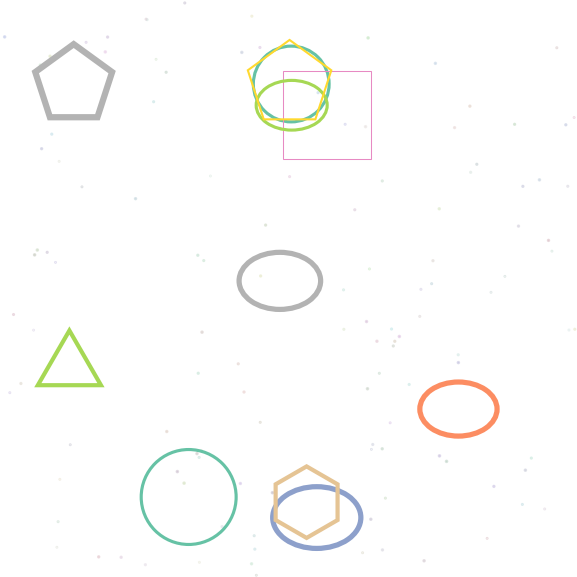[{"shape": "circle", "thickness": 1.5, "radius": 0.41, "center": [0.327, 0.139]}, {"shape": "circle", "thickness": 1.5, "radius": 0.33, "center": [0.504, 0.854]}, {"shape": "oval", "thickness": 2.5, "radius": 0.33, "center": [0.794, 0.291]}, {"shape": "oval", "thickness": 2.5, "radius": 0.38, "center": [0.549, 0.103]}, {"shape": "square", "thickness": 0.5, "radius": 0.38, "center": [0.566, 0.8]}, {"shape": "oval", "thickness": 1.5, "radius": 0.31, "center": [0.505, 0.817]}, {"shape": "triangle", "thickness": 2, "radius": 0.32, "center": [0.12, 0.364]}, {"shape": "pentagon", "thickness": 1, "radius": 0.38, "center": [0.501, 0.854]}, {"shape": "hexagon", "thickness": 2, "radius": 0.31, "center": [0.531, 0.13]}, {"shape": "oval", "thickness": 2.5, "radius": 0.35, "center": [0.485, 0.513]}, {"shape": "pentagon", "thickness": 3, "radius": 0.35, "center": [0.128, 0.853]}]